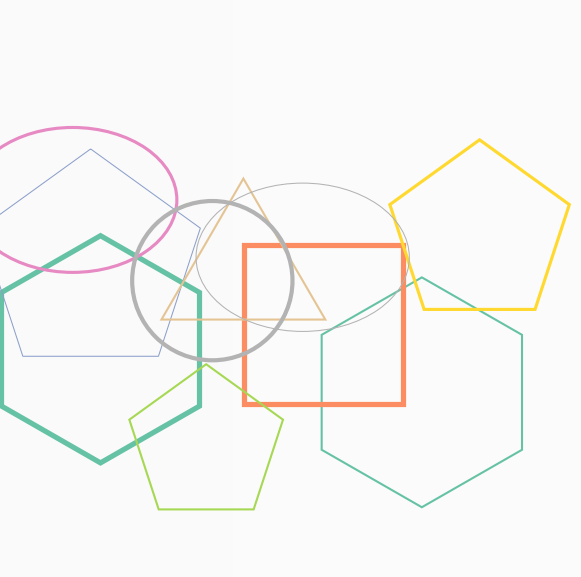[{"shape": "hexagon", "thickness": 1, "radius": 1.0, "center": [0.726, 0.32]}, {"shape": "hexagon", "thickness": 2.5, "radius": 0.98, "center": [0.173, 0.394]}, {"shape": "square", "thickness": 2.5, "radius": 0.69, "center": [0.557, 0.438]}, {"shape": "pentagon", "thickness": 0.5, "radius": 0.99, "center": [0.156, 0.543]}, {"shape": "oval", "thickness": 1.5, "radius": 0.9, "center": [0.125, 0.653]}, {"shape": "pentagon", "thickness": 1, "radius": 0.69, "center": [0.355, 0.229]}, {"shape": "pentagon", "thickness": 1.5, "radius": 0.81, "center": [0.825, 0.595]}, {"shape": "triangle", "thickness": 1, "radius": 0.81, "center": [0.419, 0.527]}, {"shape": "circle", "thickness": 2, "radius": 0.69, "center": [0.365, 0.513]}, {"shape": "oval", "thickness": 0.5, "radius": 0.92, "center": [0.521, 0.554]}]